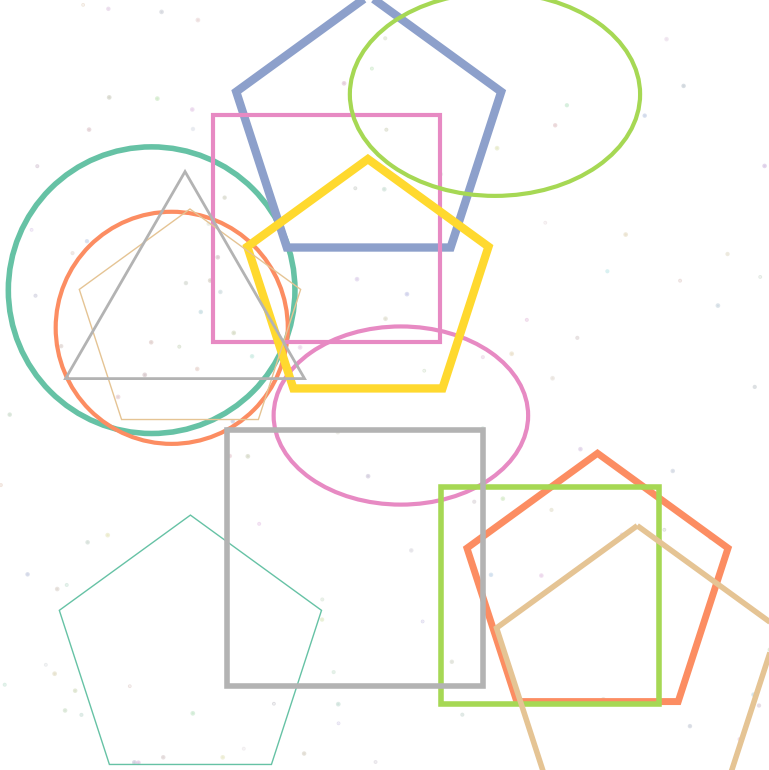[{"shape": "circle", "thickness": 2, "radius": 0.93, "center": [0.197, 0.623]}, {"shape": "pentagon", "thickness": 0.5, "radius": 0.9, "center": [0.247, 0.152]}, {"shape": "pentagon", "thickness": 2.5, "radius": 0.89, "center": [0.776, 0.233]}, {"shape": "circle", "thickness": 1.5, "radius": 0.75, "center": [0.223, 0.574]}, {"shape": "pentagon", "thickness": 3, "radius": 0.9, "center": [0.479, 0.825]}, {"shape": "square", "thickness": 1.5, "radius": 0.74, "center": [0.424, 0.703]}, {"shape": "oval", "thickness": 1.5, "radius": 0.83, "center": [0.521, 0.46]}, {"shape": "square", "thickness": 2, "radius": 0.71, "center": [0.714, 0.227]}, {"shape": "oval", "thickness": 1.5, "radius": 0.94, "center": [0.643, 0.878]}, {"shape": "pentagon", "thickness": 3, "radius": 0.82, "center": [0.478, 0.629]}, {"shape": "pentagon", "thickness": 2, "radius": 0.96, "center": [0.828, 0.125]}, {"shape": "pentagon", "thickness": 0.5, "radius": 0.76, "center": [0.247, 0.577]}, {"shape": "triangle", "thickness": 1, "radius": 0.9, "center": [0.24, 0.598]}, {"shape": "square", "thickness": 2, "radius": 0.83, "center": [0.461, 0.275]}]